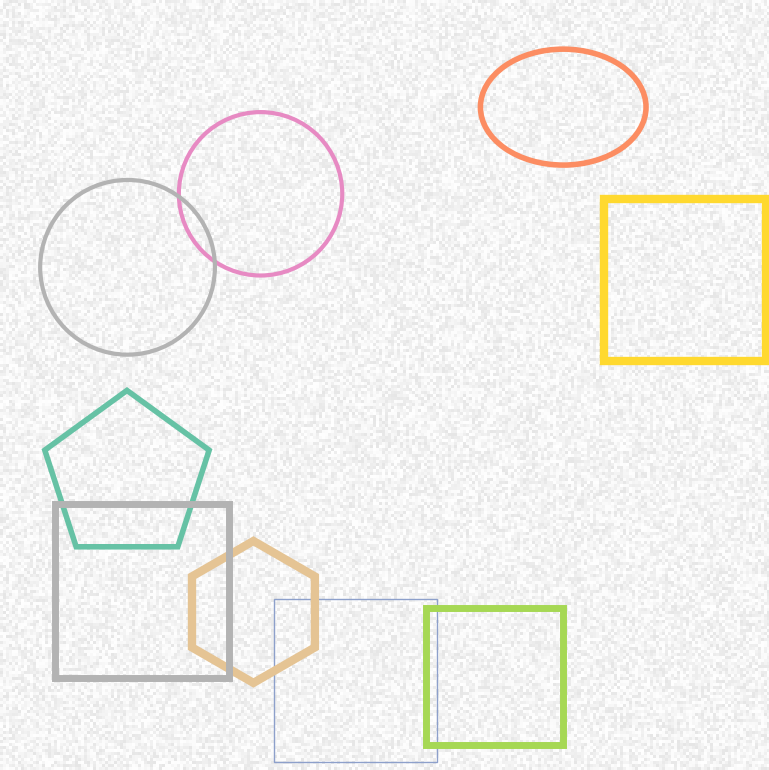[{"shape": "pentagon", "thickness": 2, "radius": 0.56, "center": [0.165, 0.381]}, {"shape": "oval", "thickness": 2, "radius": 0.54, "center": [0.731, 0.861]}, {"shape": "square", "thickness": 0.5, "radius": 0.53, "center": [0.462, 0.117]}, {"shape": "circle", "thickness": 1.5, "radius": 0.53, "center": [0.338, 0.748]}, {"shape": "square", "thickness": 2.5, "radius": 0.44, "center": [0.642, 0.122]}, {"shape": "square", "thickness": 3, "radius": 0.53, "center": [0.89, 0.636]}, {"shape": "hexagon", "thickness": 3, "radius": 0.46, "center": [0.329, 0.205]}, {"shape": "square", "thickness": 2.5, "radius": 0.57, "center": [0.185, 0.233]}, {"shape": "circle", "thickness": 1.5, "radius": 0.57, "center": [0.166, 0.653]}]